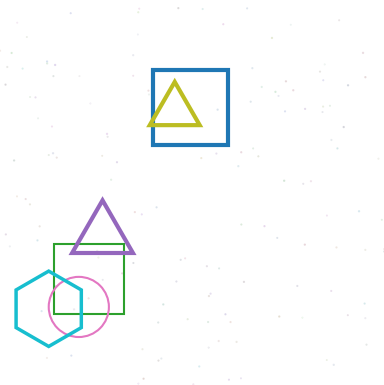[{"shape": "square", "thickness": 3, "radius": 0.48, "center": [0.495, 0.721]}, {"shape": "square", "thickness": 1.5, "radius": 0.46, "center": [0.231, 0.275]}, {"shape": "triangle", "thickness": 3, "radius": 0.46, "center": [0.266, 0.388]}, {"shape": "circle", "thickness": 1.5, "radius": 0.39, "center": [0.205, 0.203]}, {"shape": "triangle", "thickness": 3, "radius": 0.37, "center": [0.454, 0.712]}, {"shape": "hexagon", "thickness": 2.5, "radius": 0.49, "center": [0.126, 0.198]}]